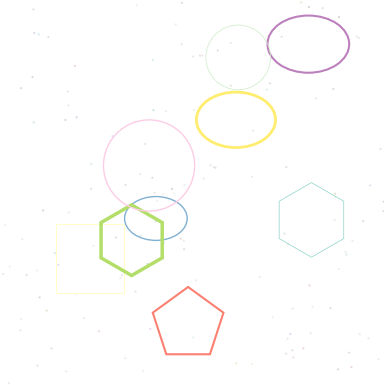[{"shape": "hexagon", "thickness": 0.5, "radius": 0.48, "center": [0.809, 0.429]}, {"shape": "square", "thickness": 0.5, "radius": 0.45, "center": [0.234, 0.328]}, {"shape": "pentagon", "thickness": 1.5, "radius": 0.48, "center": [0.489, 0.158]}, {"shape": "oval", "thickness": 1, "radius": 0.41, "center": [0.405, 0.433]}, {"shape": "hexagon", "thickness": 2.5, "radius": 0.46, "center": [0.342, 0.376]}, {"shape": "circle", "thickness": 1, "radius": 0.59, "center": [0.387, 0.57]}, {"shape": "oval", "thickness": 1.5, "radius": 0.53, "center": [0.801, 0.885]}, {"shape": "circle", "thickness": 0.5, "radius": 0.42, "center": [0.619, 0.851]}, {"shape": "oval", "thickness": 2, "radius": 0.51, "center": [0.613, 0.689]}]